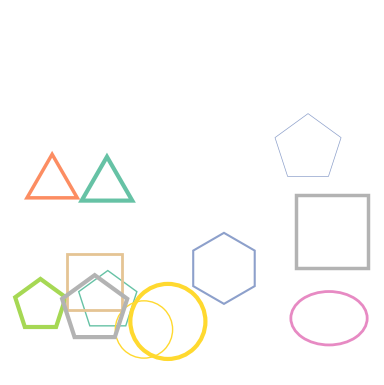[{"shape": "triangle", "thickness": 3, "radius": 0.38, "center": [0.278, 0.517]}, {"shape": "pentagon", "thickness": 1, "radius": 0.4, "center": [0.28, 0.218]}, {"shape": "triangle", "thickness": 2.5, "radius": 0.38, "center": [0.135, 0.524]}, {"shape": "hexagon", "thickness": 1.5, "radius": 0.46, "center": [0.582, 0.303]}, {"shape": "pentagon", "thickness": 0.5, "radius": 0.45, "center": [0.8, 0.615]}, {"shape": "oval", "thickness": 2, "radius": 0.5, "center": [0.855, 0.173]}, {"shape": "pentagon", "thickness": 3, "radius": 0.35, "center": [0.105, 0.206]}, {"shape": "circle", "thickness": 1, "radius": 0.37, "center": [0.374, 0.144]}, {"shape": "circle", "thickness": 3, "radius": 0.49, "center": [0.436, 0.165]}, {"shape": "square", "thickness": 2, "radius": 0.36, "center": [0.246, 0.267]}, {"shape": "square", "thickness": 2.5, "radius": 0.47, "center": [0.862, 0.399]}, {"shape": "pentagon", "thickness": 3, "radius": 0.44, "center": [0.246, 0.196]}]